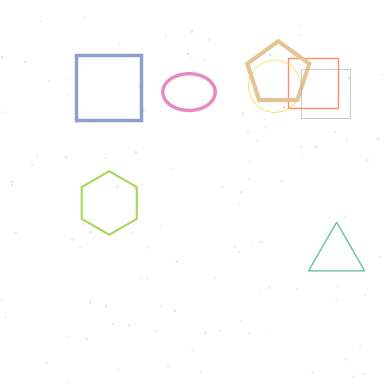[{"shape": "triangle", "thickness": 1, "radius": 0.42, "center": [0.874, 0.338]}, {"shape": "square", "thickness": 1, "radius": 0.32, "center": [0.813, 0.784]}, {"shape": "square", "thickness": 2.5, "radius": 0.42, "center": [0.282, 0.771]}, {"shape": "oval", "thickness": 2.5, "radius": 0.34, "center": [0.491, 0.761]}, {"shape": "hexagon", "thickness": 1.5, "radius": 0.41, "center": [0.284, 0.473]}, {"shape": "circle", "thickness": 0.5, "radius": 0.34, "center": [0.714, 0.776]}, {"shape": "pentagon", "thickness": 3, "radius": 0.42, "center": [0.723, 0.808]}, {"shape": "square", "thickness": 0.5, "radius": 0.32, "center": [0.845, 0.756]}]